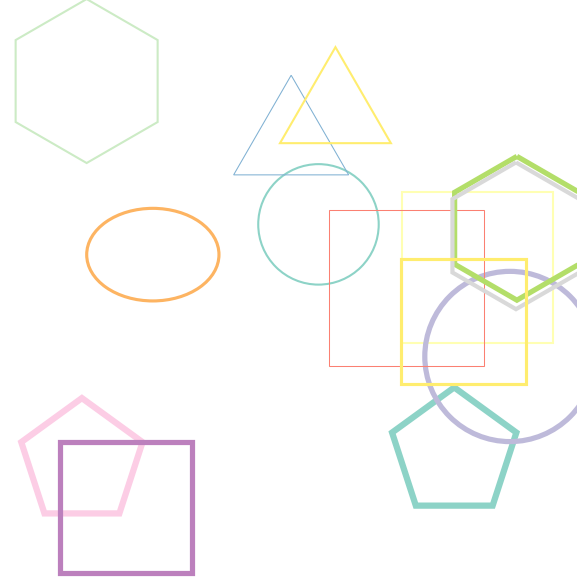[{"shape": "circle", "thickness": 1, "radius": 0.52, "center": [0.551, 0.611]}, {"shape": "pentagon", "thickness": 3, "radius": 0.57, "center": [0.787, 0.215]}, {"shape": "square", "thickness": 1, "radius": 0.65, "center": [0.827, 0.536]}, {"shape": "circle", "thickness": 2.5, "radius": 0.74, "center": [0.883, 0.382]}, {"shape": "square", "thickness": 0.5, "radius": 0.67, "center": [0.704, 0.501]}, {"shape": "triangle", "thickness": 0.5, "radius": 0.58, "center": [0.504, 0.754]}, {"shape": "oval", "thickness": 1.5, "radius": 0.57, "center": [0.265, 0.558]}, {"shape": "hexagon", "thickness": 2.5, "radius": 0.62, "center": [0.895, 0.604]}, {"shape": "pentagon", "thickness": 3, "radius": 0.55, "center": [0.142, 0.199]}, {"shape": "hexagon", "thickness": 2, "radius": 0.64, "center": [0.893, 0.591]}, {"shape": "square", "thickness": 2.5, "radius": 0.57, "center": [0.218, 0.121]}, {"shape": "hexagon", "thickness": 1, "radius": 0.71, "center": [0.15, 0.859]}, {"shape": "triangle", "thickness": 1, "radius": 0.55, "center": [0.581, 0.807]}, {"shape": "square", "thickness": 1.5, "radius": 0.54, "center": [0.802, 0.442]}]